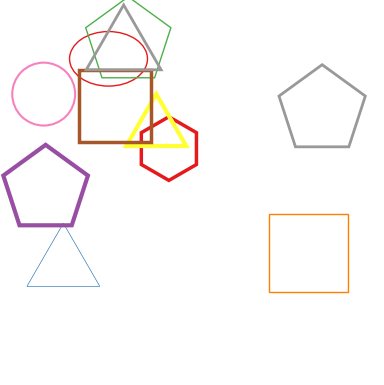[{"shape": "hexagon", "thickness": 2.5, "radius": 0.41, "center": [0.439, 0.614]}, {"shape": "oval", "thickness": 1, "radius": 0.51, "center": [0.282, 0.847]}, {"shape": "triangle", "thickness": 0.5, "radius": 0.55, "center": [0.165, 0.311]}, {"shape": "pentagon", "thickness": 1, "radius": 0.58, "center": [0.333, 0.892]}, {"shape": "pentagon", "thickness": 3, "radius": 0.58, "center": [0.119, 0.508]}, {"shape": "square", "thickness": 1, "radius": 0.51, "center": [0.801, 0.343]}, {"shape": "triangle", "thickness": 3, "radius": 0.45, "center": [0.406, 0.666]}, {"shape": "square", "thickness": 2.5, "radius": 0.47, "center": [0.298, 0.725]}, {"shape": "circle", "thickness": 1.5, "radius": 0.41, "center": [0.113, 0.756]}, {"shape": "pentagon", "thickness": 2, "radius": 0.59, "center": [0.837, 0.714]}, {"shape": "triangle", "thickness": 2, "radius": 0.56, "center": [0.321, 0.875]}]